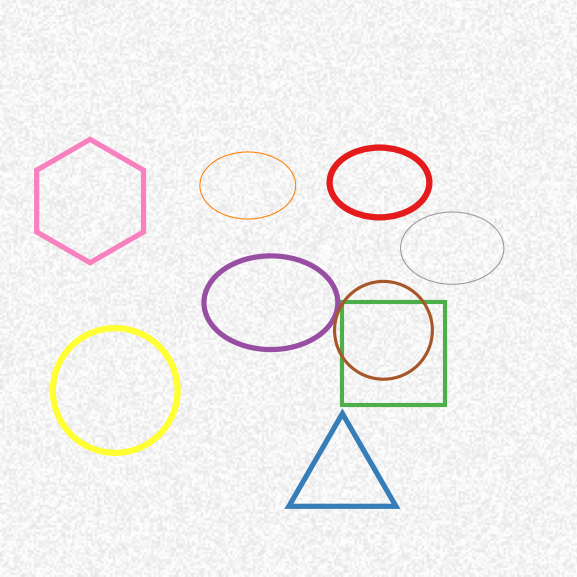[{"shape": "oval", "thickness": 3, "radius": 0.43, "center": [0.657, 0.683]}, {"shape": "triangle", "thickness": 2.5, "radius": 0.54, "center": [0.593, 0.176]}, {"shape": "square", "thickness": 2, "radius": 0.44, "center": [0.681, 0.387]}, {"shape": "oval", "thickness": 2.5, "radius": 0.58, "center": [0.469, 0.475]}, {"shape": "oval", "thickness": 0.5, "radius": 0.41, "center": [0.429, 0.678]}, {"shape": "circle", "thickness": 3, "radius": 0.54, "center": [0.2, 0.323]}, {"shape": "circle", "thickness": 1.5, "radius": 0.42, "center": [0.664, 0.427]}, {"shape": "hexagon", "thickness": 2.5, "radius": 0.53, "center": [0.156, 0.651]}, {"shape": "oval", "thickness": 0.5, "radius": 0.45, "center": [0.783, 0.569]}]